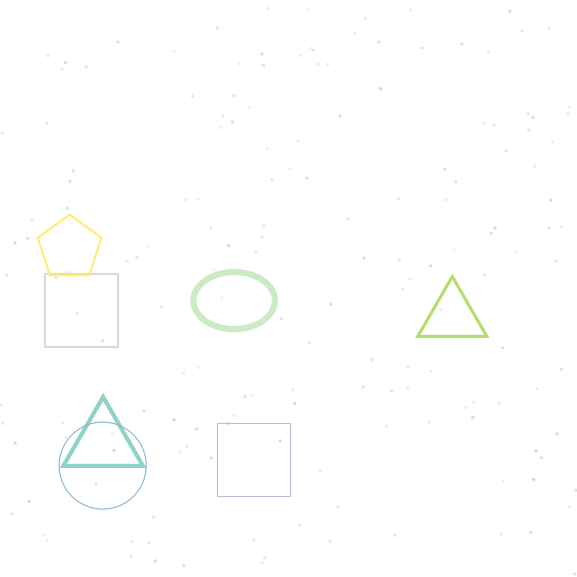[{"shape": "triangle", "thickness": 2, "radius": 0.4, "center": [0.179, 0.232]}, {"shape": "square", "thickness": 0.5, "radius": 0.32, "center": [0.439, 0.203]}, {"shape": "circle", "thickness": 0.5, "radius": 0.38, "center": [0.178, 0.193]}, {"shape": "triangle", "thickness": 1.5, "radius": 0.35, "center": [0.783, 0.451]}, {"shape": "square", "thickness": 1, "radius": 0.31, "center": [0.141, 0.462]}, {"shape": "oval", "thickness": 3, "radius": 0.35, "center": [0.406, 0.479]}, {"shape": "pentagon", "thickness": 1, "radius": 0.29, "center": [0.121, 0.569]}]